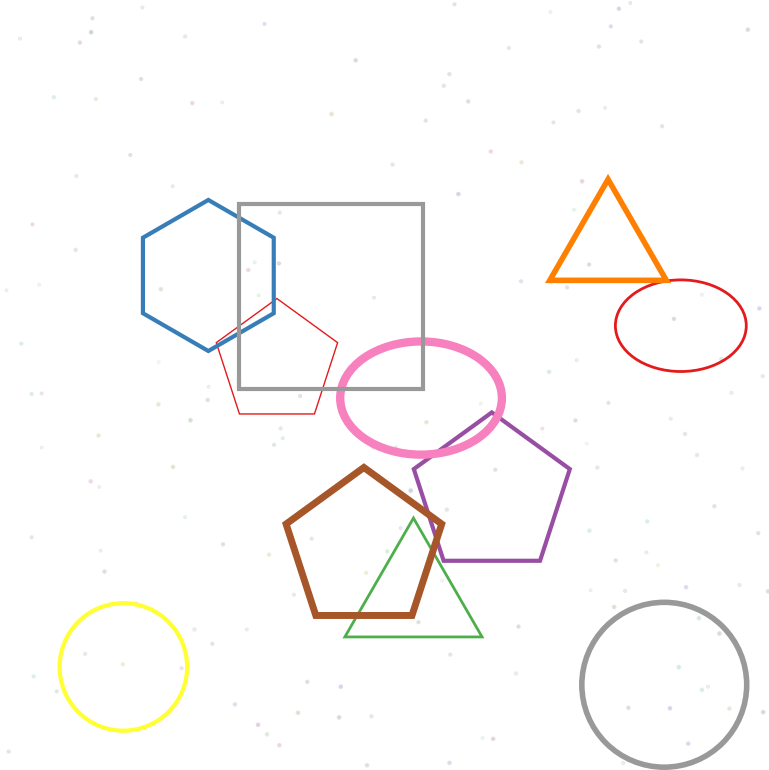[{"shape": "oval", "thickness": 1, "radius": 0.42, "center": [0.884, 0.577]}, {"shape": "pentagon", "thickness": 0.5, "radius": 0.41, "center": [0.36, 0.529]}, {"shape": "hexagon", "thickness": 1.5, "radius": 0.49, "center": [0.271, 0.642]}, {"shape": "triangle", "thickness": 1, "radius": 0.51, "center": [0.537, 0.224]}, {"shape": "pentagon", "thickness": 1.5, "radius": 0.53, "center": [0.639, 0.358]}, {"shape": "triangle", "thickness": 2, "radius": 0.44, "center": [0.79, 0.68]}, {"shape": "circle", "thickness": 1.5, "radius": 0.41, "center": [0.16, 0.134]}, {"shape": "pentagon", "thickness": 2.5, "radius": 0.53, "center": [0.473, 0.287]}, {"shape": "oval", "thickness": 3, "radius": 0.53, "center": [0.547, 0.483]}, {"shape": "square", "thickness": 1.5, "radius": 0.6, "center": [0.43, 0.615]}, {"shape": "circle", "thickness": 2, "radius": 0.54, "center": [0.863, 0.111]}]